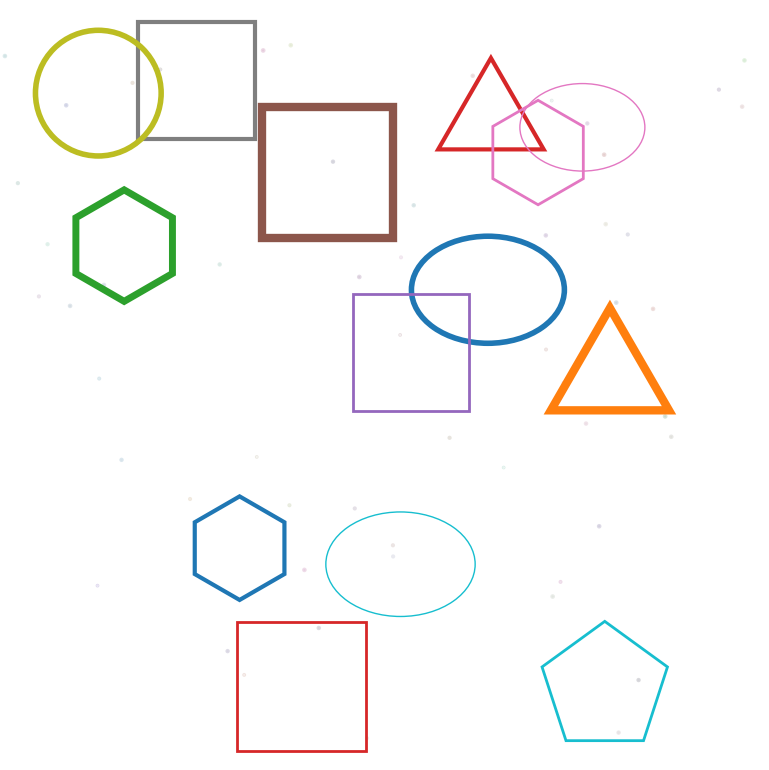[{"shape": "oval", "thickness": 2, "radius": 0.5, "center": [0.634, 0.624]}, {"shape": "hexagon", "thickness": 1.5, "radius": 0.34, "center": [0.311, 0.288]}, {"shape": "triangle", "thickness": 3, "radius": 0.44, "center": [0.792, 0.511]}, {"shape": "hexagon", "thickness": 2.5, "radius": 0.36, "center": [0.161, 0.681]}, {"shape": "triangle", "thickness": 1.5, "radius": 0.4, "center": [0.638, 0.846]}, {"shape": "square", "thickness": 1, "radius": 0.42, "center": [0.392, 0.108]}, {"shape": "square", "thickness": 1, "radius": 0.38, "center": [0.534, 0.542]}, {"shape": "square", "thickness": 3, "radius": 0.43, "center": [0.425, 0.776]}, {"shape": "hexagon", "thickness": 1, "radius": 0.34, "center": [0.699, 0.802]}, {"shape": "oval", "thickness": 0.5, "radius": 0.41, "center": [0.756, 0.835]}, {"shape": "square", "thickness": 1.5, "radius": 0.38, "center": [0.256, 0.895]}, {"shape": "circle", "thickness": 2, "radius": 0.41, "center": [0.128, 0.879]}, {"shape": "pentagon", "thickness": 1, "radius": 0.43, "center": [0.785, 0.107]}, {"shape": "oval", "thickness": 0.5, "radius": 0.48, "center": [0.52, 0.267]}]